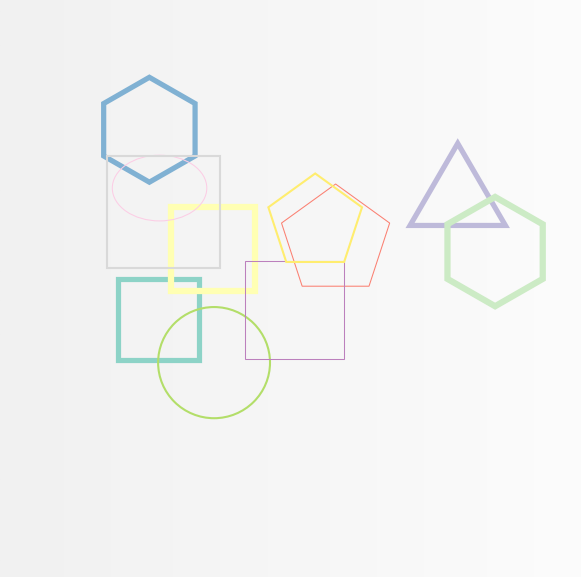[{"shape": "square", "thickness": 2.5, "radius": 0.35, "center": [0.273, 0.446]}, {"shape": "square", "thickness": 3, "radius": 0.36, "center": [0.366, 0.568]}, {"shape": "triangle", "thickness": 2.5, "radius": 0.47, "center": [0.787, 0.656]}, {"shape": "pentagon", "thickness": 0.5, "radius": 0.49, "center": [0.577, 0.583]}, {"shape": "hexagon", "thickness": 2.5, "radius": 0.45, "center": [0.257, 0.774]}, {"shape": "circle", "thickness": 1, "radius": 0.48, "center": [0.368, 0.371]}, {"shape": "oval", "thickness": 0.5, "radius": 0.41, "center": [0.274, 0.673]}, {"shape": "square", "thickness": 1, "radius": 0.48, "center": [0.282, 0.632]}, {"shape": "square", "thickness": 0.5, "radius": 0.42, "center": [0.507, 0.462]}, {"shape": "hexagon", "thickness": 3, "radius": 0.47, "center": [0.852, 0.563]}, {"shape": "pentagon", "thickness": 1, "radius": 0.42, "center": [0.542, 0.614]}]